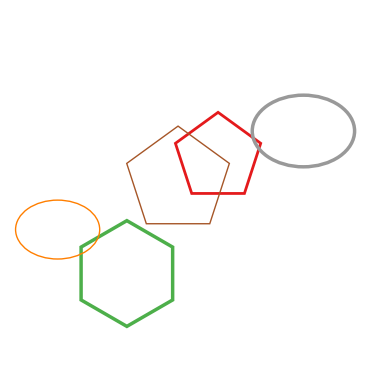[{"shape": "pentagon", "thickness": 2, "radius": 0.58, "center": [0.566, 0.592]}, {"shape": "hexagon", "thickness": 2.5, "radius": 0.69, "center": [0.33, 0.29]}, {"shape": "oval", "thickness": 1, "radius": 0.55, "center": [0.15, 0.404]}, {"shape": "pentagon", "thickness": 1, "radius": 0.7, "center": [0.462, 0.532]}, {"shape": "oval", "thickness": 2.5, "radius": 0.66, "center": [0.788, 0.66]}]